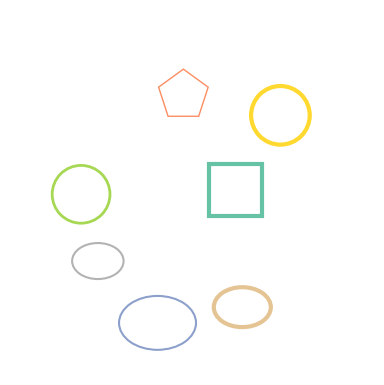[{"shape": "square", "thickness": 3, "radius": 0.34, "center": [0.612, 0.506]}, {"shape": "pentagon", "thickness": 1, "radius": 0.34, "center": [0.476, 0.753]}, {"shape": "oval", "thickness": 1.5, "radius": 0.5, "center": [0.409, 0.161]}, {"shape": "circle", "thickness": 2, "radius": 0.38, "center": [0.211, 0.495]}, {"shape": "circle", "thickness": 3, "radius": 0.38, "center": [0.728, 0.7]}, {"shape": "oval", "thickness": 3, "radius": 0.37, "center": [0.629, 0.202]}, {"shape": "oval", "thickness": 1.5, "radius": 0.33, "center": [0.254, 0.322]}]